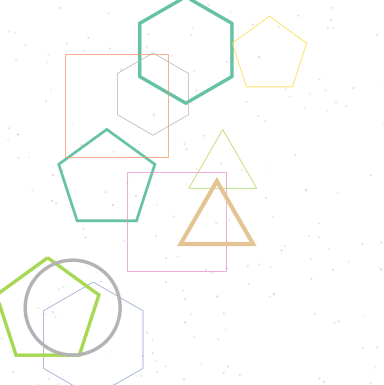[{"shape": "hexagon", "thickness": 2.5, "radius": 0.69, "center": [0.483, 0.87]}, {"shape": "pentagon", "thickness": 2, "radius": 0.66, "center": [0.277, 0.533]}, {"shape": "square", "thickness": 0.5, "radius": 0.67, "center": [0.302, 0.726]}, {"shape": "hexagon", "thickness": 0.5, "radius": 0.75, "center": [0.242, 0.118]}, {"shape": "square", "thickness": 0.5, "radius": 0.64, "center": [0.459, 0.425]}, {"shape": "pentagon", "thickness": 2.5, "radius": 0.7, "center": [0.124, 0.191]}, {"shape": "triangle", "thickness": 0.5, "radius": 0.51, "center": [0.579, 0.562]}, {"shape": "pentagon", "thickness": 0.5, "radius": 0.51, "center": [0.7, 0.857]}, {"shape": "triangle", "thickness": 3, "radius": 0.54, "center": [0.563, 0.421]}, {"shape": "hexagon", "thickness": 0.5, "radius": 0.53, "center": [0.397, 0.756]}, {"shape": "circle", "thickness": 2.5, "radius": 0.62, "center": [0.189, 0.201]}]